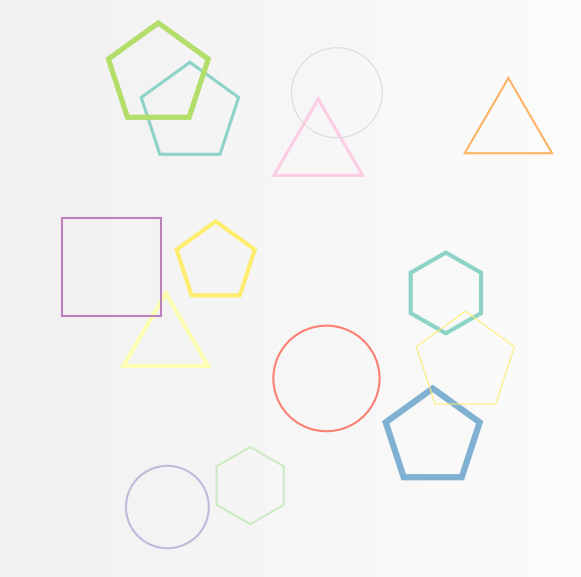[{"shape": "hexagon", "thickness": 2, "radius": 0.35, "center": [0.767, 0.492]}, {"shape": "pentagon", "thickness": 1.5, "radius": 0.44, "center": [0.327, 0.803]}, {"shape": "triangle", "thickness": 2, "radius": 0.42, "center": [0.285, 0.408]}, {"shape": "circle", "thickness": 1, "radius": 0.36, "center": [0.288, 0.121]}, {"shape": "circle", "thickness": 1, "radius": 0.46, "center": [0.562, 0.344]}, {"shape": "pentagon", "thickness": 3, "radius": 0.42, "center": [0.744, 0.242]}, {"shape": "triangle", "thickness": 1, "radius": 0.43, "center": [0.875, 0.777]}, {"shape": "pentagon", "thickness": 2.5, "radius": 0.45, "center": [0.272, 0.869]}, {"shape": "triangle", "thickness": 1.5, "radius": 0.44, "center": [0.548, 0.74]}, {"shape": "circle", "thickness": 0.5, "radius": 0.39, "center": [0.58, 0.839]}, {"shape": "square", "thickness": 1, "radius": 0.42, "center": [0.192, 0.537]}, {"shape": "hexagon", "thickness": 1, "radius": 0.33, "center": [0.43, 0.158]}, {"shape": "pentagon", "thickness": 0.5, "radius": 0.44, "center": [0.801, 0.371]}, {"shape": "pentagon", "thickness": 2, "radius": 0.35, "center": [0.371, 0.545]}]